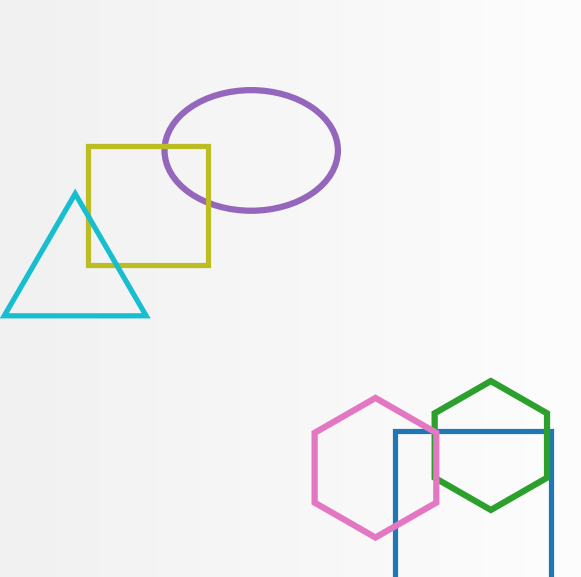[{"shape": "square", "thickness": 2.5, "radius": 0.67, "center": [0.814, 0.117]}, {"shape": "hexagon", "thickness": 3, "radius": 0.56, "center": [0.844, 0.228]}, {"shape": "oval", "thickness": 3, "radius": 0.75, "center": [0.432, 0.739]}, {"shape": "hexagon", "thickness": 3, "radius": 0.6, "center": [0.646, 0.189]}, {"shape": "square", "thickness": 2.5, "radius": 0.52, "center": [0.254, 0.643]}, {"shape": "triangle", "thickness": 2.5, "radius": 0.7, "center": [0.129, 0.523]}]